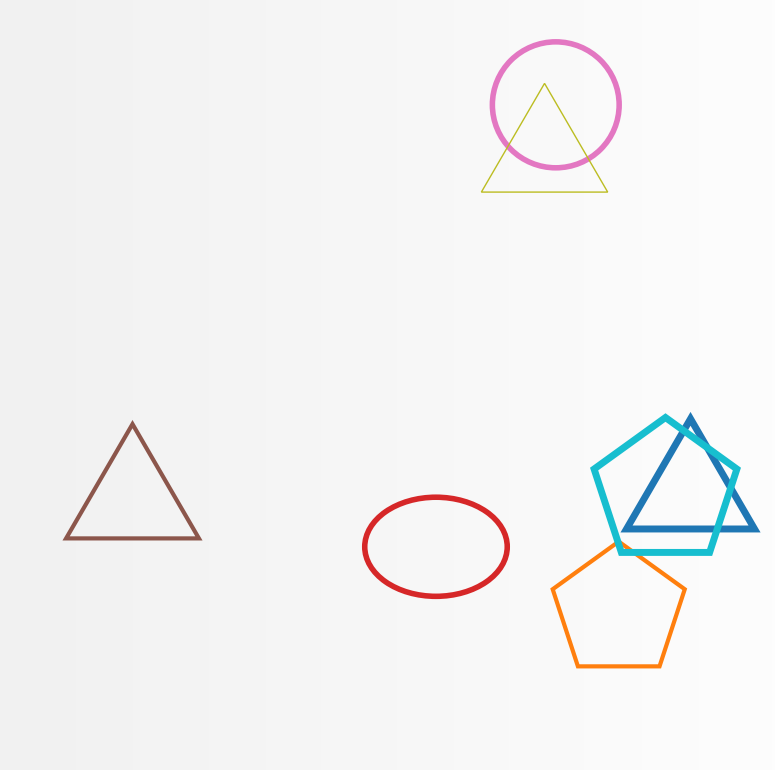[{"shape": "triangle", "thickness": 2.5, "radius": 0.48, "center": [0.891, 0.361]}, {"shape": "pentagon", "thickness": 1.5, "radius": 0.45, "center": [0.798, 0.207]}, {"shape": "oval", "thickness": 2, "radius": 0.46, "center": [0.563, 0.29]}, {"shape": "triangle", "thickness": 1.5, "radius": 0.49, "center": [0.171, 0.35]}, {"shape": "circle", "thickness": 2, "radius": 0.41, "center": [0.717, 0.864]}, {"shape": "triangle", "thickness": 0.5, "radius": 0.47, "center": [0.703, 0.798]}, {"shape": "pentagon", "thickness": 2.5, "radius": 0.48, "center": [0.859, 0.361]}]